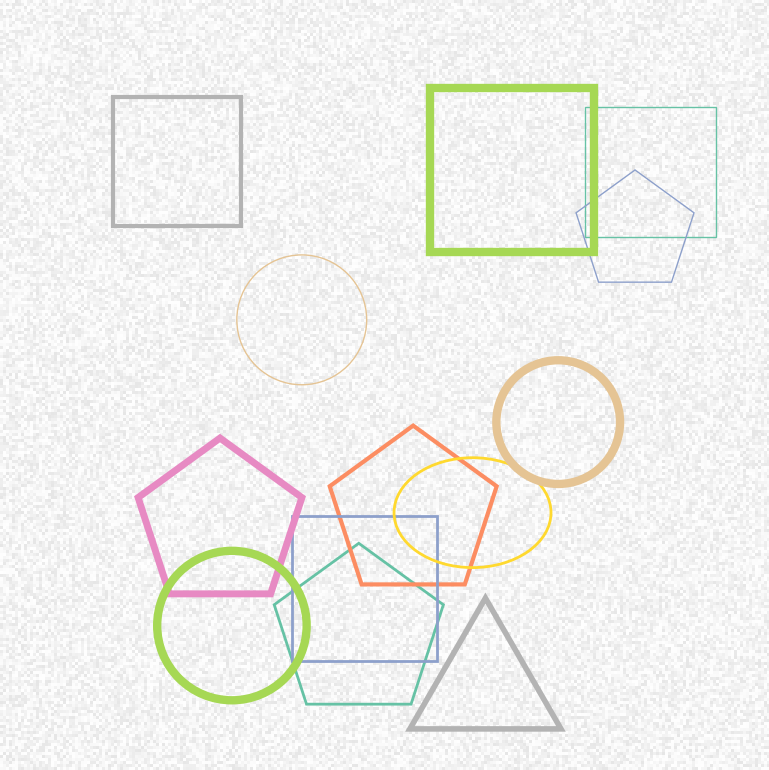[{"shape": "square", "thickness": 0.5, "radius": 0.42, "center": [0.845, 0.777]}, {"shape": "pentagon", "thickness": 1, "radius": 0.58, "center": [0.466, 0.179]}, {"shape": "pentagon", "thickness": 1.5, "radius": 0.57, "center": [0.537, 0.333]}, {"shape": "square", "thickness": 1, "radius": 0.47, "center": [0.473, 0.236]}, {"shape": "pentagon", "thickness": 0.5, "radius": 0.4, "center": [0.825, 0.699]}, {"shape": "pentagon", "thickness": 2.5, "radius": 0.56, "center": [0.286, 0.319]}, {"shape": "circle", "thickness": 3, "radius": 0.49, "center": [0.301, 0.188]}, {"shape": "square", "thickness": 3, "radius": 0.53, "center": [0.664, 0.779]}, {"shape": "oval", "thickness": 1, "radius": 0.51, "center": [0.614, 0.334]}, {"shape": "circle", "thickness": 0.5, "radius": 0.42, "center": [0.392, 0.585]}, {"shape": "circle", "thickness": 3, "radius": 0.4, "center": [0.725, 0.452]}, {"shape": "triangle", "thickness": 2, "radius": 0.57, "center": [0.63, 0.11]}, {"shape": "square", "thickness": 1.5, "radius": 0.42, "center": [0.23, 0.79]}]